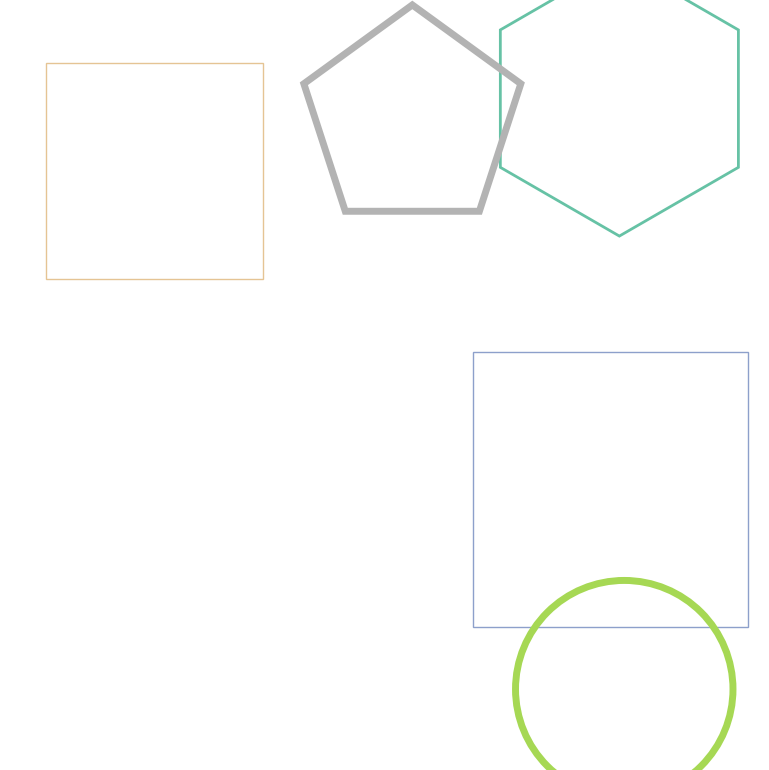[{"shape": "hexagon", "thickness": 1, "radius": 0.89, "center": [0.804, 0.872]}, {"shape": "square", "thickness": 0.5, "radius": 0.89, "center": [0.793, 0.365]}, {"shape": "circle", "thickness": 2.5, "radius": 0.71, "center": [0.811, 0.105]}, {"shape": "square", "thickness": 0.5, "radius": 0.7, "center": [0.201, 0.778]}, {"shape": "pentagon", "thickness": 2.5, "radius": 0.74, "center": [0.535, 0.845]}]